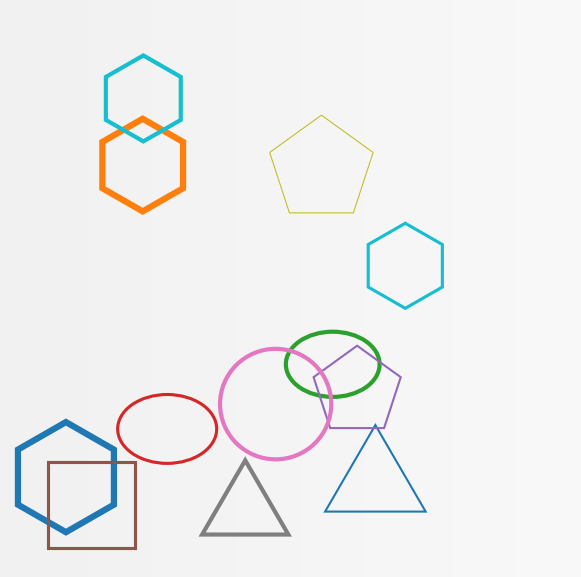[{"shape": "triangle", "thickness": 1, "radius": 0.5, "center": [0.646, 0.163]}, {"shape": "hexagon", "thickness": 3, "radius": 0.48, "center": [0.113, 0.173]}, {"shape": "hexagon", "thickness": 3, "radius": 0.4, "center": [0.246, 0.713]}, {"shape": "oval", "thickness": 2, "radius": 0.4, "center": [0.572, 0.368]}, {"shape": "oval", "thickness": 1.5, "radius": 0.43, "center": [0.288, 0.256]}, {"shape": "pentagon", "thickness": 1, "radius": 0.39, "center": [0.614, 0.322]}, {"shape": "square", "thickness": 1.5, "radius": 0.38, "center": [0.157, 0.125]}, {"shape": "circle", "thickness": 2, "radius": 0.48, "center": [0.474, 0.299]}, {"shape": "triangle", "thickness": 2, "radius": 0.43, "center": [0.422, 0.116]}, {"shape": "pentagon", "thickness": 0.5, "radius": 0.47, "center": [0.553, 0.706]}, {"shape": "hexagon", "thickness": 2, "radius": 0.37, "center": [0.247, 0.829]}, {"shape": "hexagon", "thickness": 1.5, "radius": 0.37, "center": [0.697, 0.539]}]